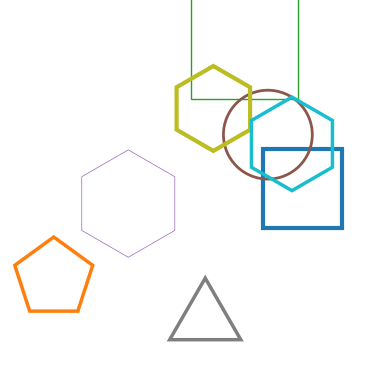[{"shape": "square", "thickness": 3, "radius": 0.51, "center": [0.786, 0.51]}, {"shape": "pentagon", "thickness": 2.5, "radius": 0.53, "center": [0.14, 0.278]}, {"shape": "square", "thickness": 1, "radius": 0.7, "center": [0.636, 0.881]}, {"shape": "hexagon", "thickness": 0.5, "radius": 0.7, "center": [0.333, 0.471]}, {"shape": "circle", "thickness": 2, "radius": 0.58, "center": [0.696, 0.65]}, {"shape": "triangle", "thickness": 2.5, "radius": 0.53, "center": [0.533, 0.171]}, {"shape": "hexagon", "thickness": 3, "radius": 0.55, "center": [0.554, 0.718]}, {"shape": "hexagon", "thickness": 2.5, "radius": 0.61, "center": [0.758, 0.626]}]